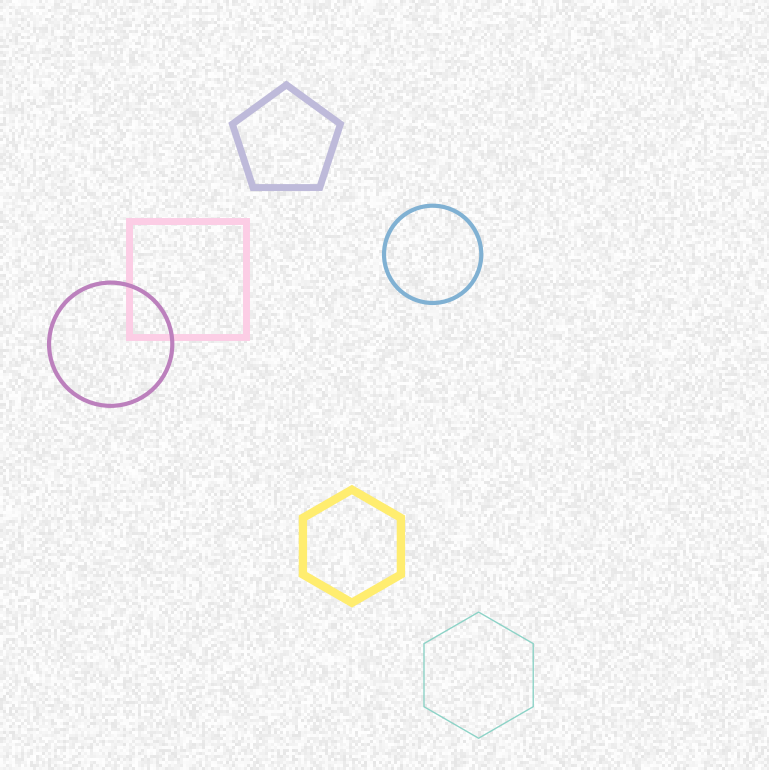[{"shape": "hexagon", "thickness": 0.5, "radius": 0.41, "center": [0.622, 0.123]}, {"shape": "pentagon", "thickness": 2.5, "radius": 0.37, "center": [0.372, 0.816]}, {"shape": "circle", "thickness": 1.5, "radius": 0.32, "center": [0.562, 0.67]}, {"shape": "square", "thickness": 2.5, "radius": 0.38, "center": [0.244, 0.638]}, {"shape": "circle", "thickness": 1.5, "radius": 0.4, "center": [0.144, 0.553]}, {"shape": "hexagon", "thickness": 3, "radius": 0.37, "center": [0.457, 0.291]}]